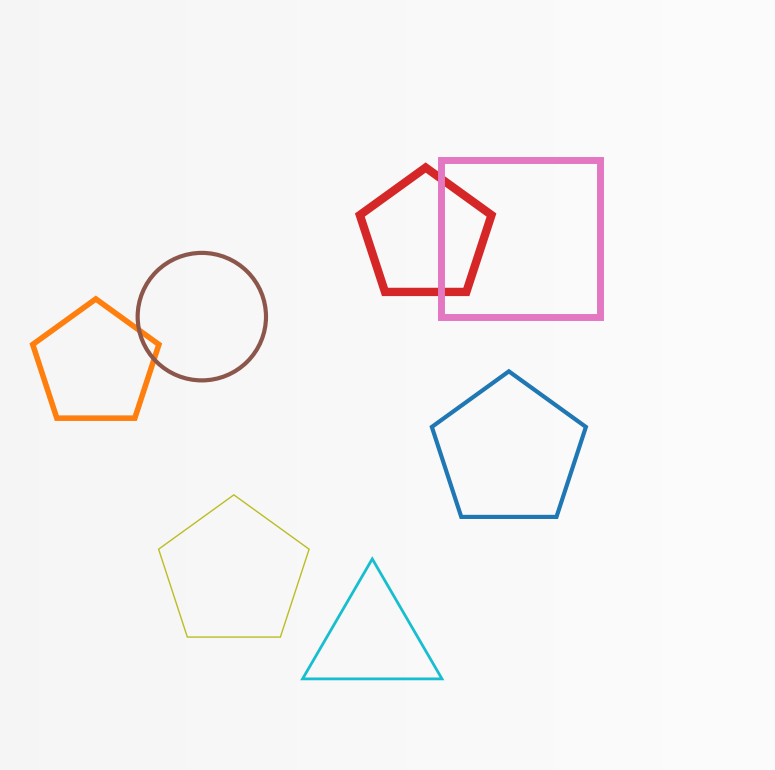[{"shape": "pentagon", "thickness": 1.5, "radius": 0.52, "center": [0.657, 0.413]}, {"shape": "pentagon", "thickness": 2, "radius": 0.43, "center": [0.124, 0.526]}, {"shape": "pentagon", "thickness": 3, "radius": 0.45, "center": [0.549, 0.693]}, {"shape": "circle", "thickness": 1.5, "radius": 0.41, "center": [0.26, 0.589]}, {"shape": "square", "thickness": 2.5, "radius": 0.51, "center": [0.672, 0.69]}, {"shape": "pentagon", "thickness": 0.5, "radius": 0.51, "center": [0.302, 0.255]}, {"shape": "triangle", "thickness": 1, "radius": 0.52, "center": [0.48, 0.17]}]